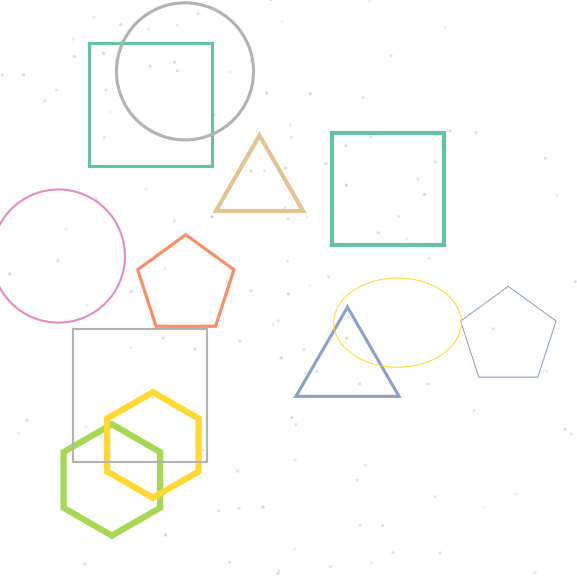[{"shape": "square", "thickness": 2, "radius": 0.48, "center": [0.671, 0.672]}, {"shape": "square", "thickness": 1.5, "radius": 0.53, "center": [0.26, 0.818]}, {"shape": "pentagon", "thickness": 1.5, "radius": 0.44, "center": [0.322, 0.505]}, {"shape": "pentagon", "thickness": 0.5, "radius": 0.43, "center": [0.88, 0.416]}, {"shape": "triangle", "thickness": 1.5, "radius": 0.52, "center": [0.602, 0.364]}, {"shape": "circle", "thickness": 1, "radius": 0.58, "center": [0.101, 0.556]}, {"shape": "hexagon", "thickness": 3, "radius": 0.48, "center": [0.194, 0.168]}, {"shape": "oval", "thickness": 0.5, "radius": 0.55, "center": [0.688, 0.44]}, {"shape": "hexagon", "thickness": 3, "radius": 0.46, "center": [0.265, 0.229]}, {"shape": "triangle", "thickness": 2, "radius": 0.44, "center": [0.449, 0.677]}, {"shape": "circle", "thickness": 1.5, "radius": 0.59, "center": [0.32, 0.876]}, {"shape": "square", "thickness": 1, "radius": 0.58, "center": [0.242, 0.314]}]